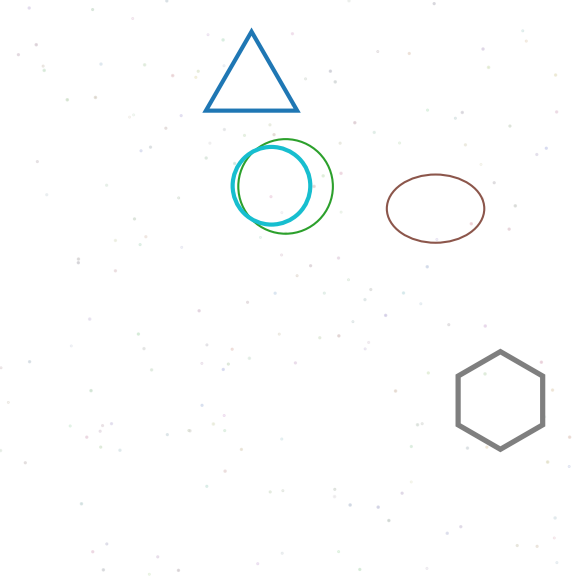[{"shape": "triangle", "thickness": 2, "radius": 0.46, "center": [0.436, 0.853]}, {"shape": "circle", "thickness": 1, "radius": 0.41, "center": [0.495, 0.676]}, {"shape": "oval", "thickness": 1, "radius": 0.42, "center": [0.754, 0.638]}, {"shape": "hexagon", "thickness": 2.5, "radius": 0.42, "center": [0.866, 0.306]}, {"shape": "circle", "thickness": 2, "radius": 0.34, "center": [0.47, 0.677]}]